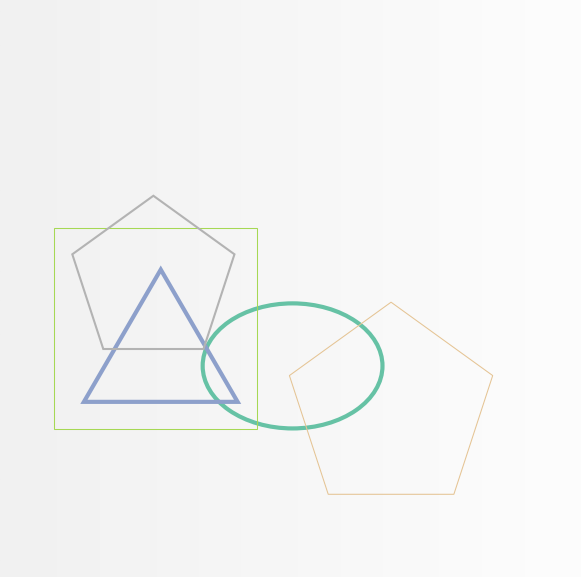[{"shape": "oval", "thickness": 2, "radius": 0.77, "center": [0.503, 0.366]}, {"shape": "triangle", "thickness": 2, "radius": 0.76, "center": [0.277, 0.38]}, {"shape": "square", "thickness": 0.5, "radius": 0.87, "center": [0.268, 0.431]}, {"shape": "pentagon", "thickness": 0.5, "radius": 0.92, "center": [0.673, 0.292]}, {"shape": "pentagon", "thickness": 1, "radius": 0.73, "center": [0.264, 0.513]}]